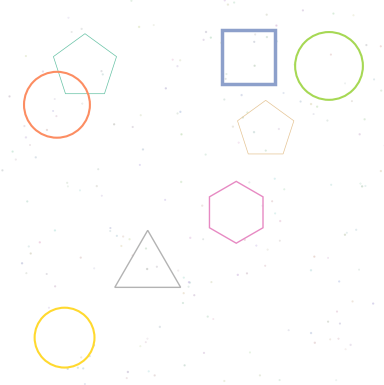[{"shape": "pentagon", "thickness": 0.5, "radius": 0.43, "center": [0.221, 0.826]}, {"shape": "circle", "thickness": 1.5, "radius": 0.43, "center": [0.148, 0.728]}, {"shape": "square", "thickness": 2.5, "radius": 0.35, "center": [0.645, 0.852]}, {"shape": "hexagon", "thickness": 1, "radius": 0.4, "center": [0.614, 0.449]}, {"shape": "circle", "thickness": 1.5, "radius": 0.44, "center": [0.855, 0.829]}, {"shape": "circle", "thickness": 1.5, "radius": 0.39, "center": [0.168, 0.123]}, {"shape": "pentagon", "thickness": 0.5, "radius": 0.38, "center": [0.69, 0.662]}, {"shape": "triangle", "thickness": 1, "radius": 0.49, "center": [0.384, 0.303]}]